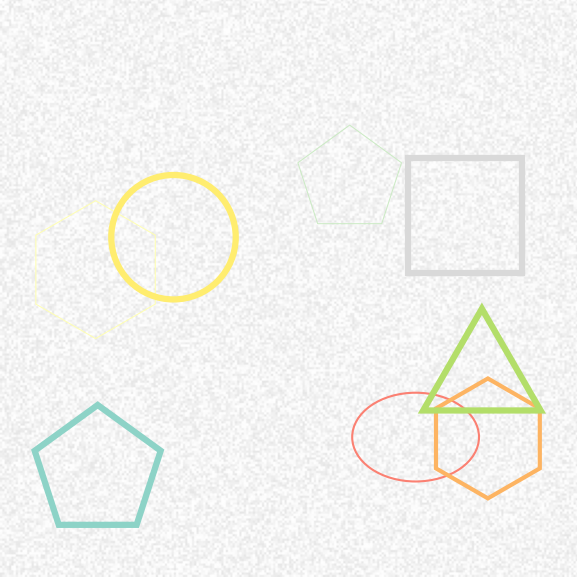[{"shape": "pentagon", "thickness": 3, "radius": 0.57, "center": [0.169, 0.183]}, {"shape": "hexagon", "thickness": 0.5, "radius": 0.6, "center": [0.165, 0.532]}, {"shape": "oval", "thickness": 1, "radius": 0.55, "center": [0.72, 0.242]}, {"shape": "hexagon", "thickness": 2, "radius": 0.52, "center": [0.845, 0.24]}, {"shape": "triangle", "thickness": 3, "radius": 0.59, "center": [0.834, 0.347]}, {"shape": "square", "thickness": 3, "radius": 0.5, "center": [0.805, 0.626]}, {"shape": "pentagon", "thickness": 0.5, "radius": 0.47, "center": [0.606, 0.688]}, {"shape": "circle", "thickness": 3, "radius": 0.54, "center": [0.3, 0.588]}]